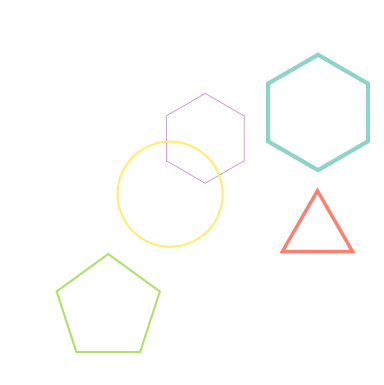[{"shape": "hexagon", "thickness": 3, "radius": 0.75, "center": [0.826, 0.708]}, {"shape": "triangle", "thickness": 2.5, "radius": 0.53, "center": [0.825, 0.399]}, {"shape": "pentagon", "thickness": 1.5, "radius": 0.7, "center": [0.281, 0.199]}, {"shape": "hexagon", "thickness": 0.5, "radius": 0.58, "center": [0.533, 0.641]}, {"shape": "circle", "thickness": 1.5, "radius": 0.68, "center": [0.442, 0.496]}]